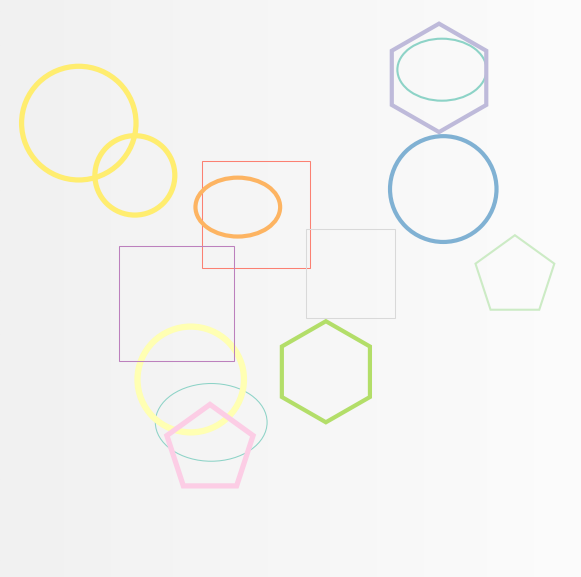[{"shape": "oval", "thickness": 1, "radius": 0.38, "center": [0.76, 0.878]}, {"shape": "oval", "thickness": 0.5, "radius": 0.48, "center": [0.363, 0.268]}, {"shape": "circle", "thickness": 3, "radius": 0.46, "center": [0.328, 0.342]}, {"shape": "hexagon", "thickness": 2, "radius": 0.47, "center": [0.755, 0.864]}, {"shape": "square", "thickness": 0.5, "radius": 0.46, "center": [0.44, 0.627]}, {"shape": "circle", "thickness": 2, "radius": 0.46, "center": [0.763, 0.672]}, {"shape": "oval", "thickness": 2, "radius": 0.36, "center": [0.409, 0.641]}, {"shape": "hexagon", "thickness": 2, "radius": 0.44, "center": [0.561, 0.355]}, {"shape": "pentagon", "thickness": 2.5, "radius": 0.39, "center": [0.361, 0.221]}, {"shape": "square", "thickness": 0.5, "radius": 0.38, "center": [0.602, 0.526]}, {"shape": "square", "thickness": 0.5, "radius": 0.5, "center": [0.304, 0.473]}, {"shape": "pentagon", "thickness": 1, "radius": 0.36, "center": [0.886, 0.521]}, {"shape": "circle", "thickness": 2.5, "radius": 0.49, "center": [0.136, 0.786]}, {"shape": "circle", "thickness": 2.5, "radius": 0.34, "center": [0.232, 0.695]}]